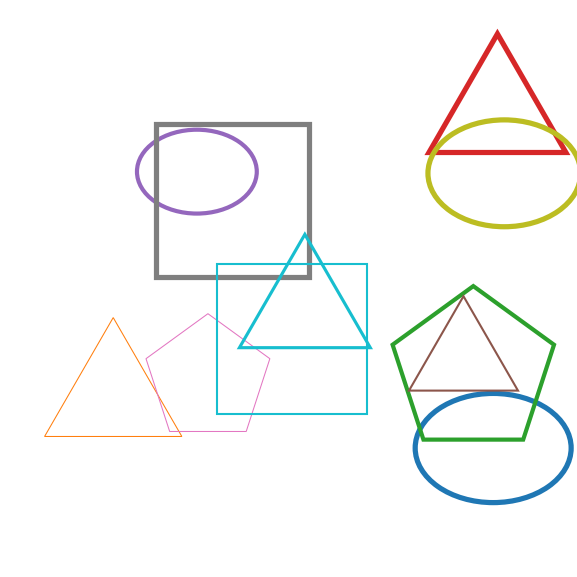[{"shape": "oval", "thickness": 2.5, "radius": 0.68, "center": [0.854, 0.223]}, {"shape": "triangle", "thickness": 0.5, "radius": 0.69, "center": [0.196, 0.312]}, {"shape": "pentagon", "thickness": 2, "radius": 0.73, "center": [0.82, 0.357]}, {"shape": "triangle", "thickness": 2.5, "radius": 0.68, "center": [0.861, 0.804]}, {"shape": "oval", "thickness": 2, "radius": 0.52, "center": [0.341, 0.702]}, {"shape": "triangle", "thickness": 1, "radius": 0.54, "center": [0.803, 0.377]}, {"shape": "pentagon", "thickness": 0.5, "radius": 0.56, "center": [0.36, 0.343]}, {"shape": "square", "thickness": 2.5, "radius": 0.66, "center": [0.402, 0.652]}, {"shape": "oval", "thickness": 2.5, "radius": 0.66, "center": [0.873, 0.699]}, {"shape": "square", "thickness": 1, "radius": 0.65, "center": [0.505, 0.413]}, {"shape": "triangle", "thickness": 1.5, "radius": 0.65, "center": [0.528, 0.462]}]